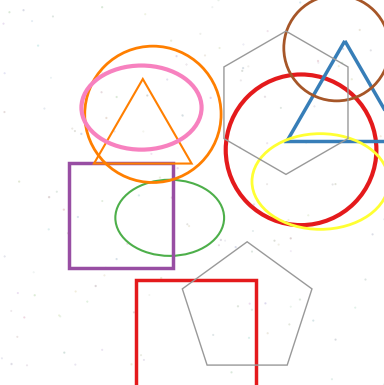[{"shape": "circle", "thickness": 3, "radius": 0.98, "center": [0.782, 0.611]}, {"shape": "square", "thickness": 2.5, "radius": 0.78, "center": [0.509, 0.118]}, {"shape": "triangle", "thickness": 2.5, "radius": 0.87, "center": [0.896, 0.72]}, {"shape": "oval", "thickness": 1.5, "radius": 0.71, "center": [0.441, 0.434]}, {"shape": "square", "thickness": 2.5, "radius": 0.68, "center": [0.314, 0.44]}, {"shape": "triangle", "thickness": 1.5, "radius": 0.73, "center": [0.371, 0.648]}, {"shape": "circle", "thickness": 2, "radius": 0.89, "center": [0.397, 0.703]}, {"shape": "oval", "thickness": 2, "radius": 0.89, "center": [0.832, 0.529]}, {"shape": "circle", "thickness": 2, "radius": 0.69, "center": [0.874, 0.875]}, {"shape": "oval", "thickness": 3, "radius": 0.78, "center": [0.368, 0.721]}, {"shape": "hexagon", "thickness": 1, "radius": 0.93, "center": [0.743, 0.733]}, {"shape": "pentagon", "thickness": 1, "radius": 0.89, "center": [0.642, 0.195]}]